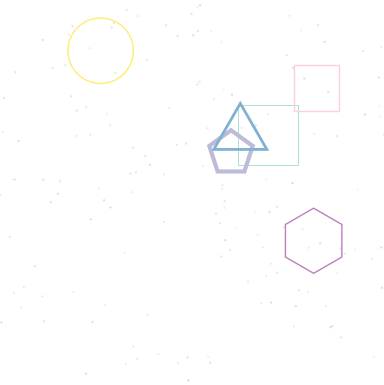[{"shape": "square", "thickness": 0.5, "radius": 0.39, "center": [0.695, 0.649]}, {"shape": "pentagon", "thickness": 3, "radius": 0.3, "center": [0.6, 0.603]}, {"shape": "triangle", "thickness": 2, "radius": 0.4, "center": [0.624, 0.652]}, {"shape": "square", "thickness": 1, "radius": 0.29, "center": [0.823, 0.771]}, {"shape": "hexagon", "thickness": 1, "radius": 0.42, "center": [0.815, 0.375]}, {"shape": "circle", "thickness": 1, "radius": 0.43, "center": [0.261, 0.868]}]